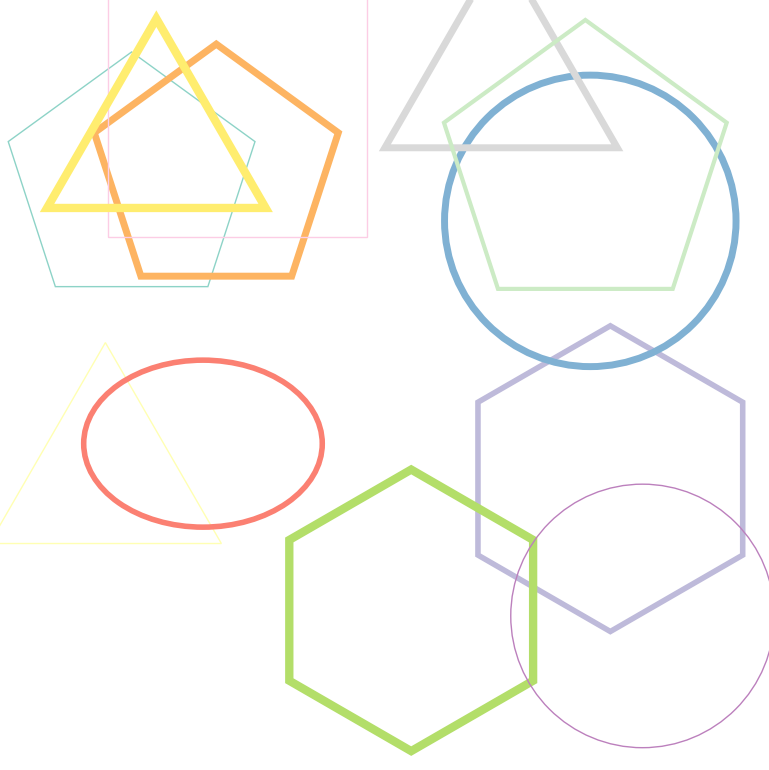[{"shape": "pentagon", "thickness": 0.5, "radius": 0.84, "center": [0.171, 0.764]}, {"shape": "triangle", "thickness": 0.5, "radius": 0.87, "center": [0.137, 0.381]}, {"shape": "hexagon", "thickness": 2, "radius": 0.99, "center": [0.793, 0.378]}, {"shape": "oval", "thickness": 2, "radius": 0.77, "center": [0.264, 0.424]}, {"shape": "circle", "thickness": 2.5, "radius": 0.95, "center": [0.767, 0.713]}, {"shape": "pentagon", "thickness": 2.5, "radius": 0.83, "center": [0.281, 0.776]}, {"shape": "hexagon", "thickness": 3, "radius": 0.91, "center": [0.534, 0.207]}, {"shape": "square", "thickness": 0.5, "radius": 0.84, "center": [0.309, 0.86]}, {"shape": "triangle", "thickness": 2.5, "radius": 0.87, "center": [0.651, 0.895]}, {"shape": "circle", "thickness": 0.5, "radius": 0.86, "center": [0.834, 0.2]}, {"shape": "pentagon", "thickness": 1.5, "radius": 0.97, "center": [0.76, 0.781]}, {"shape": "triangle", "thickness": 3, "radius": 0.82, "center": [0.203, 0.812]}]